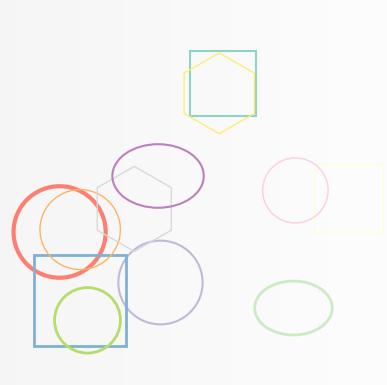[{"shape": "square", "thickness": 1.5, "radius": 0.42, "center": [0.576, 0.783]}, {"shape": "square", "thickness": 0.5, "radius": 0.45, "center": [0.899, 0.484]}, {"shape": "circle", "thickness": 1.5, "radius": 0.54, "center": [0.414, 0.266]}, {"shape": "circle", "thickness": 3, "radius": 0.59, "center": [0.154, 0.397]}, {"shape": "square", "thickness": 2, "radius": 0.59, "center": [0.206, 0.22]}, {"shape": "circle", "thickness": 1, "radius": 0.52, "center": [0.207, 0.404]}, {"shape": "circle", "thickness": 2, "radius": 0.43, "center": [0.226, 0.168]}, {"shape": "circle", "thickness": 1, "radius": 0.42, "center": [0.762, 0.505]}, {"shape": "hexagon", "thickness": 1, "radius": 0.55, "center": [0.347, 0.457]}, {"shape": "oval", "thickness": 1.5, "radius": 0.59, "center": [0.408, 0.543]}, {"shape": "oval", "thickness": 2, "radius": 0.5, "center": [0.757, 0.2]}, {"shape": "hexagon", "thickness": 1, "radius": 0.52, "center": [0.566, 0.758]}]